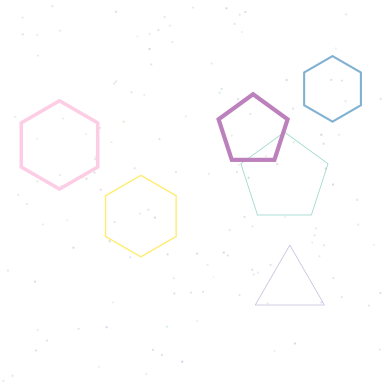[{"shape": "pentagon", "thickness": 0.5, "radius": 0.6, "center": [0.739, 0.538]}, {"shape": "triangle", "thickness": 0.5, "radius": 0.52, "center": [0.753, 0.26]}, {"shape": "hexagon", "thickness": 1.5, "radius": 0.43, "center": [0.864, 0.769]}, {"shape": "hexagon", "thickness": 2.5, "radius": 0.57, "center": [0.155, 0.624]}, {"shape": "pentagon", "thickness": 3, "radius": 0.47, "center": [0.657, 0.661]}, {"shape": "hexagon", "thickness": 1, "radius": 0.53, "center": [0.366, 0.439]}]